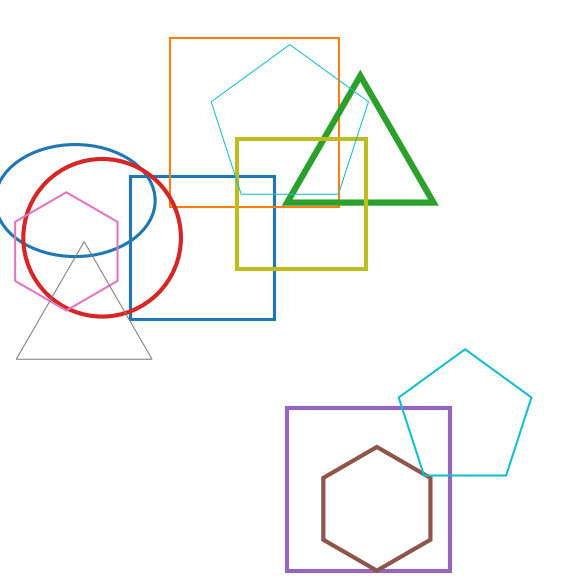[{"shape": "square", "thickness": 1.5, "radius": 0.62, "center": [0.35, 0.57]}, {"shape": "oval", "thickness": 1.5, "radius": 0.69, "center": [0.13, 0.652]}, {"shape": "square", "thickness": 1, "radius": 0.73, "center": [0.441, 0.787]}, {"shape": "triangle", "thickness": 3, "radius": 0.73, "center": [0.624, 0.722]}, {"shape": "circle", "thickness": 2, "radius": 0.68, "center": [0.177, 0.587]}, {"shape": "square", "thickness": 2, "radius": 0.71, "center": [0.639, 0.151]}, {"shape": "hexagon", "thickness": 2, "radius": 0.54, "center": [0.653, 0.118]}, {"shape": "hexagon", "thickness": 1, "radius": 0.51, "center": [0.115, 0.564]}, {"shape": "triangle", "thickness": 0.5, "radius": 0.68, "center": [0.146, 0.445]}, {"shape": "square", "thickness": 2, "radius": 0.56, "center": [0.522, 0.646]}, {"shape": "pentagon", "thickness": 0.5, "radius": 0.72, "center": [0.502, 0.779]}, {"shape": "pentagon", "thickness": 1, "radius": 0.6, "center": [0.805, 0.273]}]